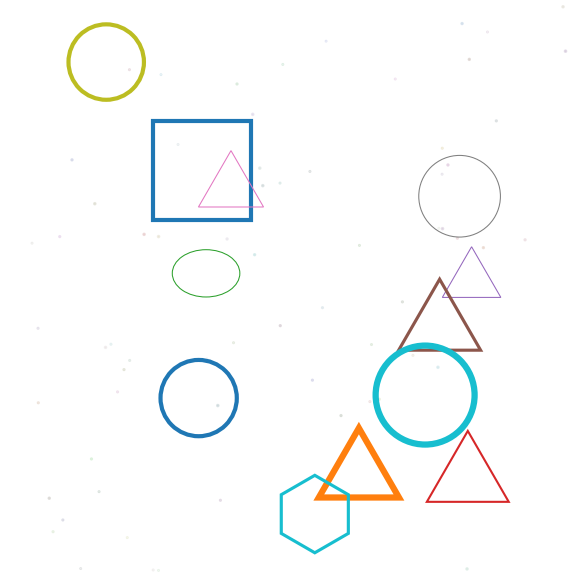[{"shape": "circle", "thickness": 2, "radius": 0.33, "center": [0.344, 0.31]}, {"shape": "square", "thickness": 2, "radius": 0.43, "center": [0.35, 0.705]}, {"shape": "triangle", "thickness": 3, "radius": 0.4, "center": [0.621, 0.178]}, {"shape": "oval", "thickness": 0.5, "radius": 0.29, "center": [0.357, 0.526]}, {"shape": "triangle", "thickness": 1, "radius": 0.41, "center": [0.81, 0.171]}, {"shape": "triangle", "thickness": 0.5, "radius": 0.29, "center": [0.817, 0.513]}, {"shape": "triangle", "thickness": 1.5, "radius": 0.41, "center": [0.761, 0.434]}, {"shape": "triangle", "thickness": 0.5, "radius": 0.33, "center": [0.4, 0.673]}, {"shape": "circle", "thickness": 0.5, "radius": 0.35, "center": [0.796, 0.659]}, {"shape": "circle", "thickness": 2, "radius": 0.33, "center": [0.184, 0.892]}, {"shape": "circle", "thickness": 3, "radius": 0.43, "center": [0.736, 0.315]}, {"shape": "hexagon", "thickness": 1.5, "radius": 0.34, "center": [0.545, 0.109]}]